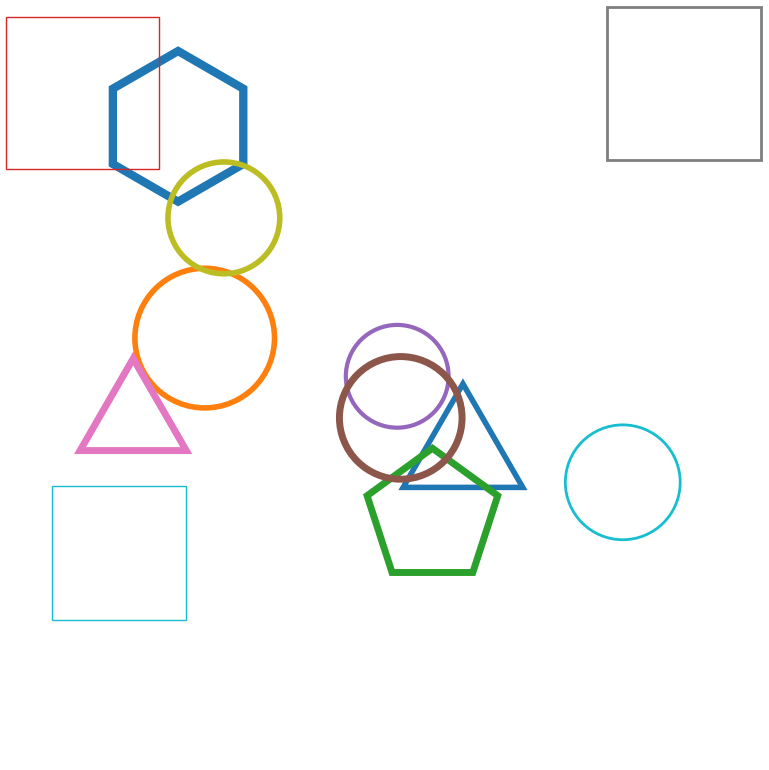[{"shape": "triangle", "thickness": 2, "radius": 0.45, "center": [0.601, 0.412]}, {"shape": "hexagon", "thickness": 3, "radius": 0.49, "center": [0.231, 0.836]}, {"shape": "circle", "thickness": 2, "radius": 0.45, "center": [0.266, 0.561]}, {"shape": "pentagon", "thickness": 2.5, "radius": 0.45, "center": [0.562, 0.329]}, {"shape": "square", "thickness": 0.5, "radius": 0.49, "center": [0.107, 0.879]}, {"shape": "circle", "thickness": 1.5, "radius": 0.33, "center": [0.516, 0.511]}, {"shape": "circle", "thickness": 2.5, "radius": 0.4, "center": [0.52, 0.457]}, {"shape": "triangle", "thickness": 2.5, "radius": 0.4, "center": [0.173, 0.455]}, {"shape": "square", "thickness": 1, "radius": 0.5, "center": [0.888, 0.891]}, {"shape": "circle", "thickness": 2, "radius": 0.36, "center": [0.291, 0.717]}, {"shape": "square", "thickness": 0.5, "radius": 0.43, "center": [0.155, 0.282]}, {"shape": "circle", "thickness": 1, "radius": 0.37, "center": [0.809, 0.374]}]